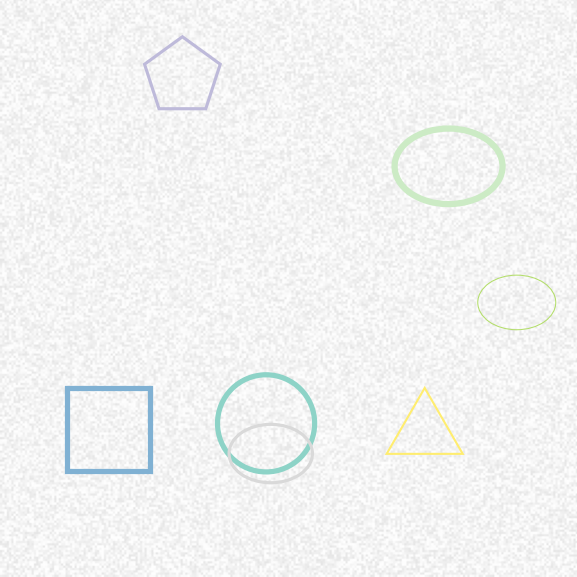[{"shape": "circle", "thickness": 2.5, "radius": 0.42, "center": [0.461, 0.266]}, {"shape": "pentagon", "thickness": 1.5, "radius": 0.34, "center": [0.316, 0.867]}, {"shape": "square", "thickness": 2.5, "radius": 0.36, "center": [0.188, 0.255]}, {"shape": "oval", "thickness": 0.5, "radius": 0.34, "center": [0.895, 0.475]}, {"shape": "oval", "thickness": 1.5, "radius": 0.36, "center": [0.469, 0.214]}, {"shape": "oval", "thickness": 3, "radius": 0.47, "center": [0.777, 0.711]}, {"shape": "triangle", "thickness": 1, "radius": 0.38, "center": [0.735, 0.251]}]